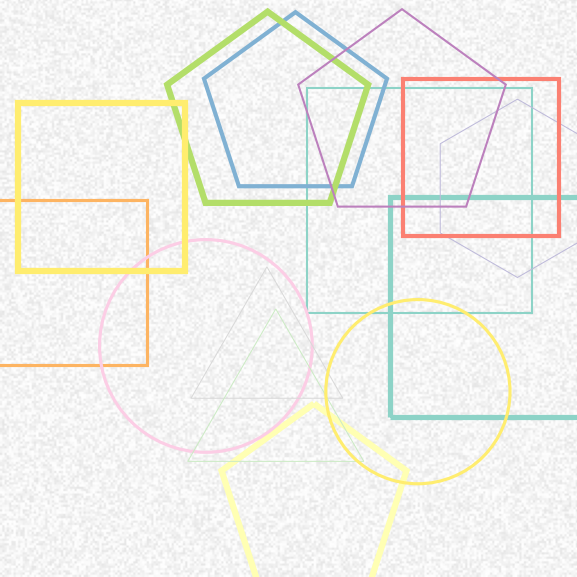[{"shape": "square", "thickness": 2.5, "radius": 0.95, "center": [0.866, 0.467]}, {"shape": "square", "thickness": 1, "radius": 0.98, "center": [0.727, 0.652]}, {"shape": "pentagon", "thickness": 3, "radius": 0.84, "center": [0.544, 0.132]}, {"shape": "hexagon", "thickness": 0.5, "radius": 0.77, "center": [0.896, 0.673]}, {"shape": "square", "thickness": 2, "radius": 0.68, "center": [0.833, 0.726]}, {"shape": "pentagon", "thickness": 2, "radius": 0.83, "center": [0.512, 0.811]}, {"shape": "square", "thickness": 1.5, "radius": 0.71, "center": [0.112, 0.511]}, {"shape": "pentagon", "thickness": 3, "radius": 0.92, "center": [0.463, 0.796]}, {"shape": "circle", "thickness": 1.5, "radius": 0.92, "center": [0.357, 0.4]}, {"shape": "triangle", "thickness": 0.5, "radius": 0.76, "center": [0.462, 0.385]}, {"shape": "pentagon", "thickness": 1, "radius": 0.95, "center": [0.696, 0.794]}, {"shape": "triangle", "thickness": 0.5, "radius": 0.88, "center": [0.478, 0.288]}, {"shape": "circle", "thickness": 1.5, "radius": 0.8, "center": [0.724, 0.321]}, {"shape": "square", "thickness": 3, "radius": 0.73, "center": [0.176, 0.676]}]